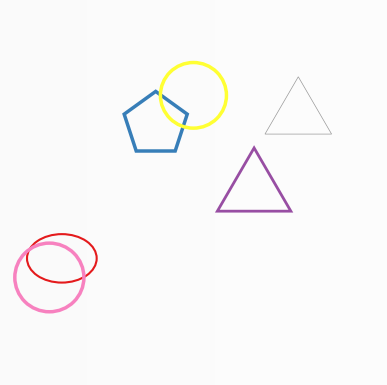[{"shape": "oval", "thickness": 1.5, "radius": 0.45, "center": [0.16, 0.329]}, {"shape": "pentagon", "thickness": 2.5, "radius": 0.43, "center": [0.402, 0.677]}, {"shape": "triangle", "thickness": 2, "radius": 0.55, "center": [0.656, 0.506]}, {"shape": "circle", "thickness": 2.5, "radius": 0.43, "center": [0.499, 0.752]}, {"shape": "circle", "thickness": 2.5, "radius": 0.45, "center": [0.127, 0.279]}, {"shape": "triangle", "thickness": 0.5, "radius": 0.5, "center": [0.77, 0.701]}]